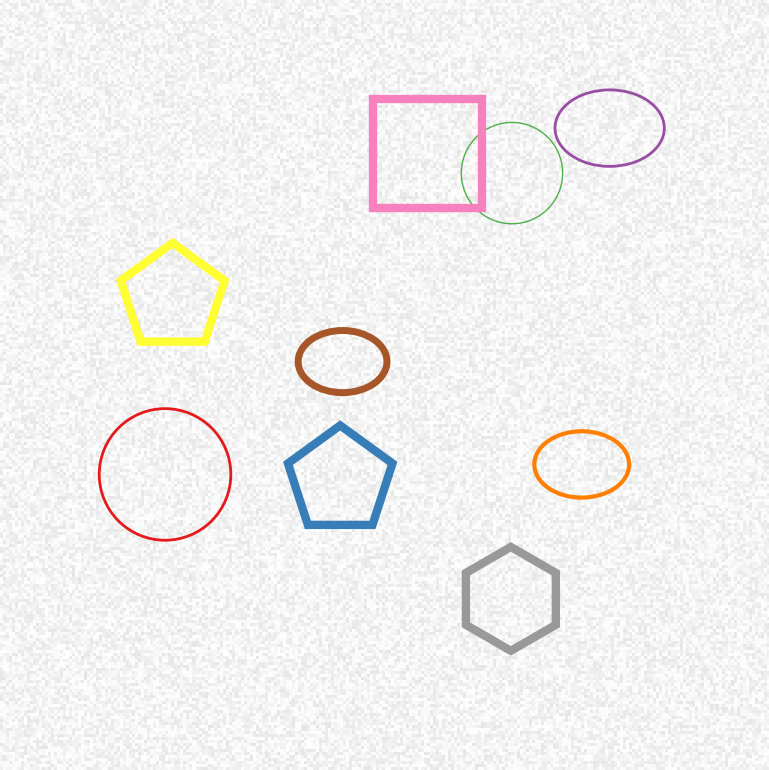[{"shape": "circle", "thickness": 1, "radius": 0.43, "center": [0.214, 0.384]}, {"shape": "pentagon", "thickness": 3, "radius": 0.36, "center": [0.442, 0.376]}, {"shape": "circle", "thickness": 0.5, "radius": 0.33, "center": [0.665, 0.775]}, {"shape": "oval", "thickness": 1, "radius": 0.35, "center": [0.792, 0.834]}, {"shape": "oval", "thickness": 1.5, "radius": 0.31, "center": [0.755, 0.397]}, {"shape": "pentagon", "thickness": 3, "radius": 0.35, "center": [0.224, 0.614]}, {"shape": "oval", "thickness": 2.5, "radius": 0.29, "center": [0.445, 0.53]}, {"shape": "square", "thickness": 3, "radius": 0.35, "center": [0.555, 0.801]}, {"shape": "hexagon", "thickness": 3, "radius": 0.34, "center": [0.663, 0.222]}]